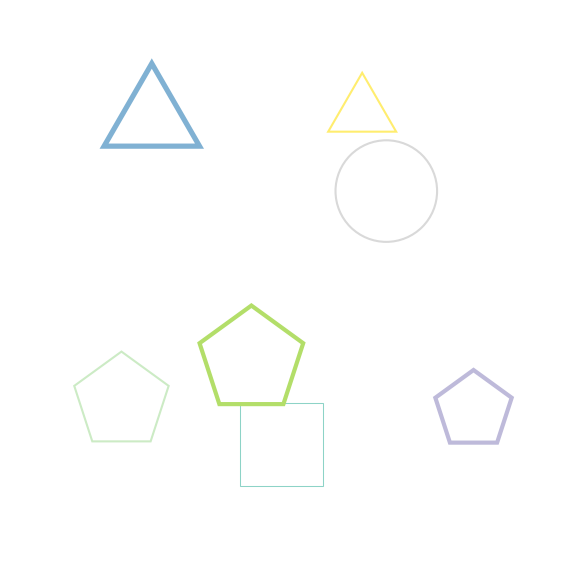[{"shape": "square", "thickness": 0.5, "radius": 0.36, "center": [0.488, 0.23]}, {"shape": "pentagon", "thickness": 2, "radius": 0.35, "center": [0.82, 0.289]}, {"shape": "triangle", "thickness": 2.5, "radius": 0.48, "center": [0.263, 0.794]}, {"shape": "pentagon", "thickness": 2, "radius": 0.47, "center": [0.435, 0.376]}, {"shape": "circle", "thickness": 1, "radius": 0.44, "center": [0.669, 0.668]}, {"shape": "pentagon", "thickness": 1, "radius": 0.43, "center": [0.21, 0.304]}, {"shape": "triangle", "thickness": 1, "radius": 0.34, "center": [0.627, 0.805]}]